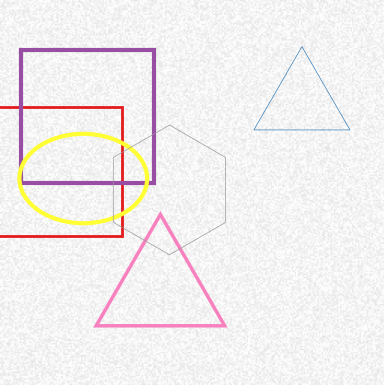[{"shape": "square", "thickness": 2, "radius": 0.84, "center": [0.15, 0.555]}, {"shape": "triangle", "thickness": 0.5, "radius": 0.72, "center": [0.784, 0.735]}, {"shape": "square", "thickness": 3, "radius": 0.86, "center": [0.228, 0.696]}, {"shape": "oval", "thickness": 3, "radius": 0.83, "center": [0.216, 0.536]}, {"shape": "triangle", "thickness": 2.5, "radius": 0.96, "center": [0.417, 0.25]}, {"shape": "hexagon", "thickness": 0.5, "radius": 0.84, "center": [0.44, 0.507]}]